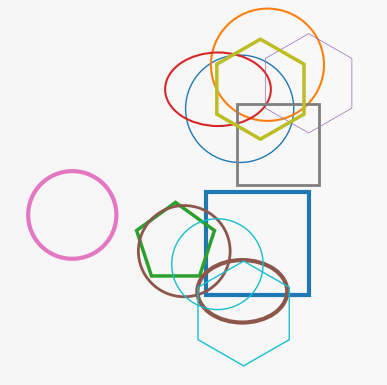[{"shape": "circle", "thickness": 1, "radius": 0.7, "center": [0.619, 0.718]}, {"shape": "square", "thickness": 3, "radius": 0.67, "center": [0.664, 0.367]}, {"shape": "circle", "thickness": 1.5, "radius": 0.73, "center": [0.69, 0.832]}, {"shape": "pentagon", "thickness": 2.5, "radius": 0.53, "center": [0.453, 0.369]}, {"shape": "oval", "thickness": 1.5, "radius": 0.68, "center": [0.563, 0.768]}, {"shape": "hexagon", "thickness": 0.5, "radius": 0.64, "center": [0.796, 0.784]}, {"shape": "circle", "thickness": 2, "radius": 0.59, "center": [0.475, 0.348]}, {"shape": "oval", "thickness": 3, "radius": 0.58, "center": [0.625, 0.243]}, {"shape": "circle", "thickness": 3, "radius": 0.57, "center": [0.187, 0.442]}, {"shape": "square", "thickness": 2, "radius": 0.53, "center": [0.717, 0.625]}, {"shape": "hexagon", "thickness": 2.5, "radius": 0.65, "center": [0.672, 0.768]}, {"shape": "circle", "thickness": 1, "radius": 0.59, "center": [0.561, 0.314]}, {"shape": "hexagon", "thickness": 1, "radius": 0.68, "center": [0.629, 0.186]}]